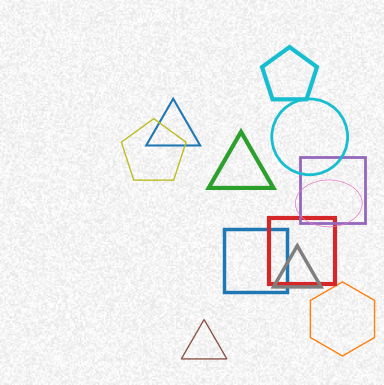[{"shape": "square", "thickness": 2.5, "radius": 0.41, "center": [0.664, 0.324]}, {"shape": "triangle", "thickness": 1.5, "radius": 0.4, "center": [0.45, 0.663]}, {"shape": "hexagon", "thickness": 1, "radius": 0.48, "center": [0.89, 0.172]}, {"shape": "triangle", "thickness": 3, "radius": 0.49, "center": [0.626, 0.56]}, {"shape": "square", "thickness": 3, "radius": 0.43, "center": [0.784, 0.348]}, {"shape": "square", "thickness": 2, "radius": 0.42, "center": [0.864, 0.507]}, {"shape": "triangle", "thickness": 1, "radius": 0.34, "center": [0.53, 0.102]}, {"shape": "oval", "thickness": 0.5, "radius": 0.43, "center": [0.854, 0.472]}, {"shape": "triangle", "thickness": 2.5, "radius": 0.36, "center": [0.772, 0.29]}, {"shape": "pentagon", "thickness": 1, "radius": 0.44, "center": [0.399, 0.604]}, {"shape": "pentagon", "thickness": 3, "radius": 0.38, "center": [0.752, 0.803]}, {"shape": "circle", "thickness": 2, "radius": 0.49, "center": [0.804, 0.645]}]